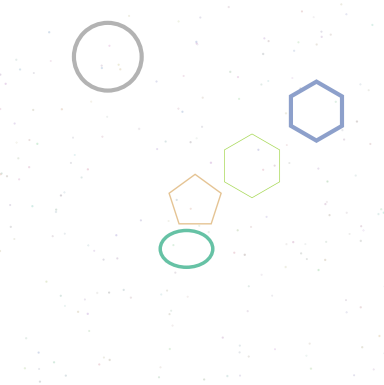[{"shape": "oval", "thickness": 2.5, "radius": 0.34, "center": [0.484, 0.354]}, {"shape": "hexagon", "thickness": 3, "radius": 0.38, "center": [0.822, 0.711]}, {"shape": "hexagon", "thickness": 0.5, "radius": 0.41, "center": [0.655, 0.569]}, {"shape": "pentagon", "thickness": 1, "radius": 0.36, "center": [0.507, 0.476]}, {"shape": "circle", "thickness": 3, "radius": 0.44, "center": [0.28, 0.853]}]